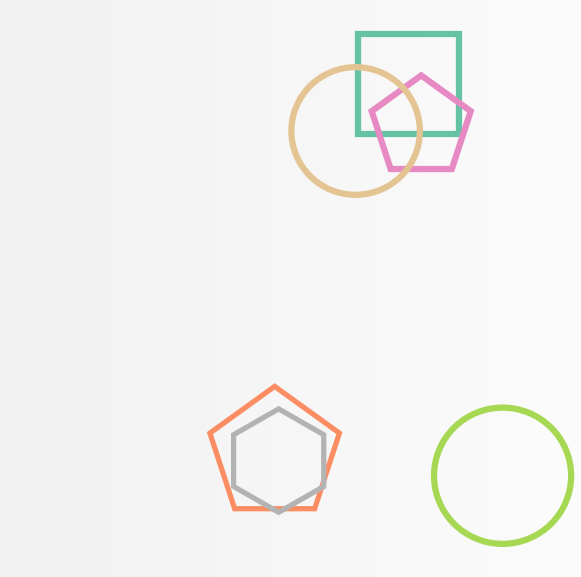[{"shape": "square", "thickness": 3, "radius": 0.43, "center": [0.703, 0.854]}, {"shape": "pentagon", "thickness": 2.5, "radius": 0.59, "center": [0.473, 0.213]}, {"shape": "pentagon", "thickness": 3, "radius": 0.45, "center": [0.725, 0.779]}, {"shape": "circle", "thickness": 3, "radius": 0.59, "center": [0.865, 0.175]}, {"shape": "circle", "thickness": 3, "radius": 0.55, "center": [0.612, 0.772]}, {"shape": "hexagon", "thickness": 2.5, "radius": 0.45, "center": [0.479, 0.202]}]